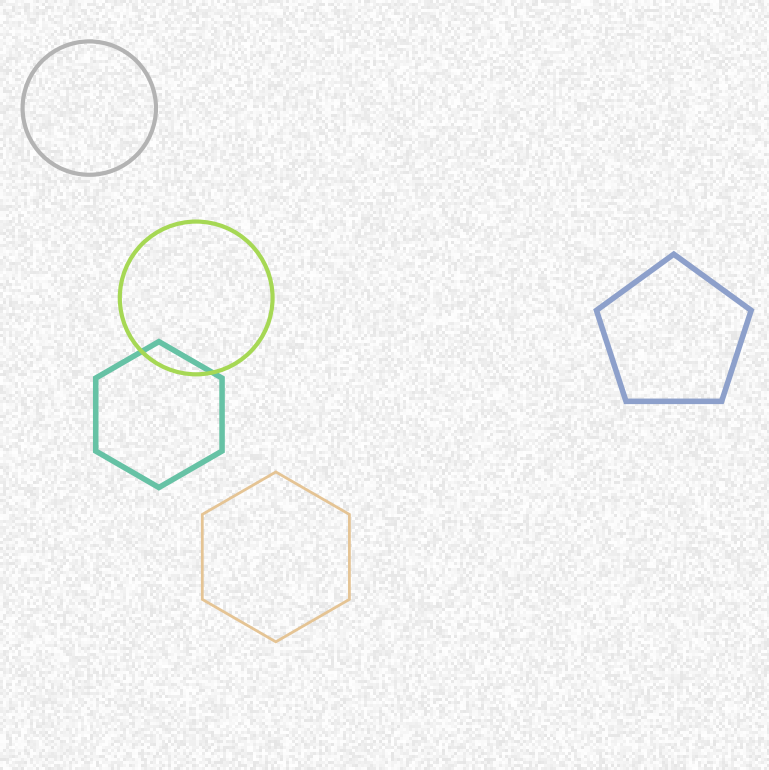[{"shape": "hexagon", "thickness": 2, "radius": 0.47, "center": [0.206, 0.462]}, {"shape": "pentagon", "thickness": 2, "radius": 0.53, "center": [0.875, 0.564]}, {"shape": "circle", "thickness": 1.5, "radius": 0.5, "center": [0.255, 0.613]}, {"shape": "hexagon", "thickness": 1, "radius": 0.55, "center": [0.358, 0.277]}, {"shape": "circle", "thickness": 1.5, "radius": 0.43, "center": [0.116, 0.86]}]